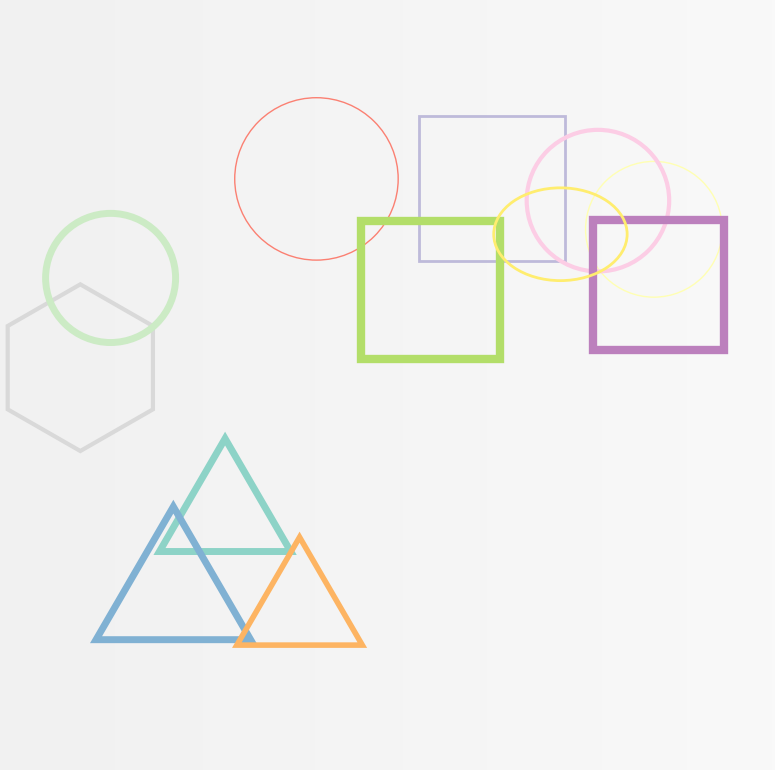[{"shape": "triangle", "thickness": 2.5, "radius": 0.49, "center": [0.29, 0.333]}, {"shape": "circle", "thickness": 0.5, "radius": 0.44, "center": [0.844, 0.702]}, {"shape": "square", "thickness": 1, "radius": 0.47, "center": [0.635, 0.755]}, {"shape": "circle", "thickness": 0.5, "radius": 0.53, "center": [0.408, 0.768]}, {"shape": "triangle", "thickness": 2.5, "radius": 0.58, "center": [0.224, 0.227]}, {"shape": "triangle", "thickness": 2, "radius": 0.47, "center": [0.387, 0.209]}, {"shape": "square", "thickness": 3, "radius": 0.45, "center": [0.555, 0.623]}, {"shape": "circle", "thickness": 1.5, "radius": 0.46, "center": [0.772, 0.739]}, {"shape": "hexagon", "thickness": 1.5, "radius": 0.54, "center": [0.104, 0.522]}, {"shape": "square", "thickness": 3, "radius": 0.42, "center": [0.85, 0.63]}, {"shape": "circle", "thickness": 2.5, "radius": 0.42, "center": [0.143, 0.639]}, {"shape": "oval", "thickness": 1, "radius": 0.43, "center": [0.723, 0.696]}]